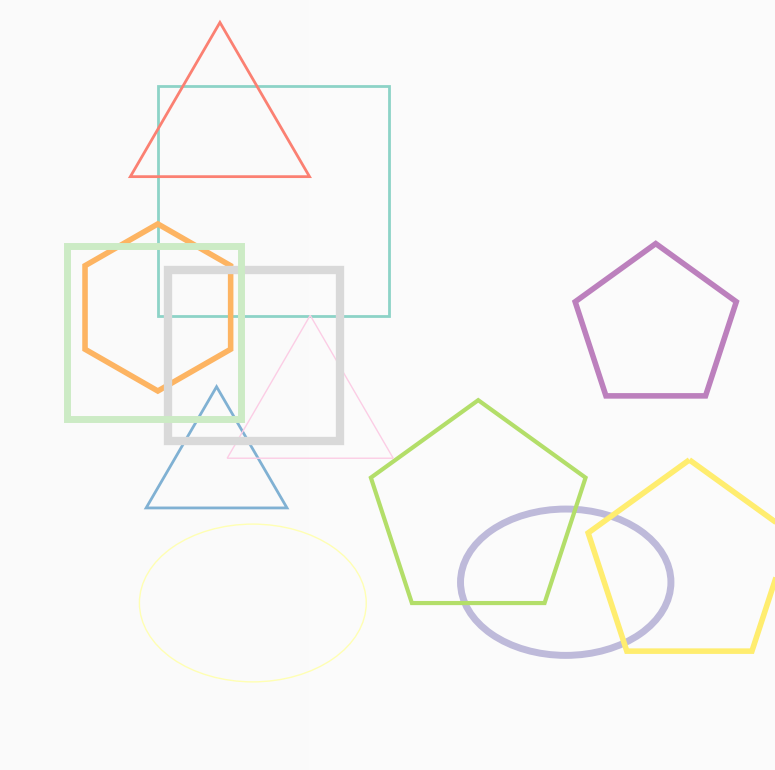[{"shape": "square", "thickness": 1, "radius": 0.75, "center": [0.353, 0.739]}, {"shape": "oval", "thickness": 0.5, "radius": 0.73, "center": [0.326, 0.217]}, {"shape": "oval", "thickness": 2.5, "radius": 0.68, "center": [0.73, 0.244]}, {"shape": "triangle", "thickness": 1, "radius": 0.67, "center": [0.284, 0.837]}, {"shape": "triangle", "thickness": 1, "radius": 0.52, "center": [0.279, 0.393]}, {"shape": "hexagon", "thickness": 2, "radius": 0.54, "center": [0.204, 0.601]}, {"shape": "pentagon", "thickness": 1.5, "radius": 0.73, "center": [0.617, 0.335]}, {"shape": "triangle", "thickness": 0.5, "radius": 0.62, "center": [0.4, 0.467]}, {"shape": "square", "thickness": 3, "radius": 0.56, "center": [0.328, 0.539]}, {"shape": "pentagon", "thickness": 2, "radius": 0.55, "center": [0.846, 0.574]}, {"shape": "square", "thickness": 2.5, "radius": 0.56, "center": [0.199, 0.569]}, {"shape": "pentagon", "thickness": 2, "radius": 0.69, "center": [0.89, 0.265]}]